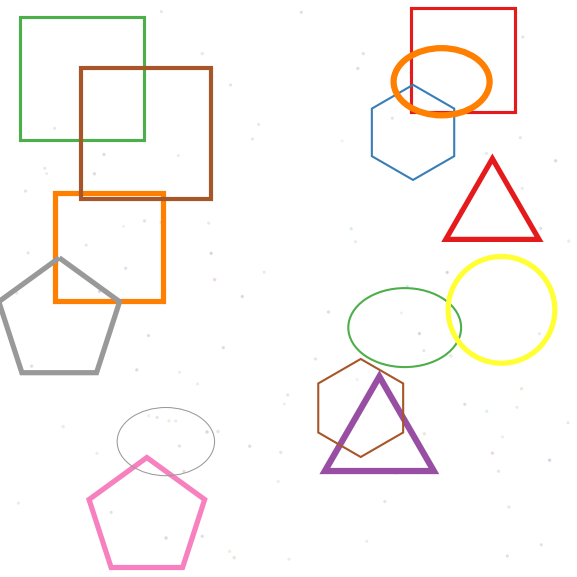[{"shape": "square", "thickness": 1.5, "radius": 0.45, "center": [0.802, 0.896]}, {"shape": "triangle", "thickness": 2.5, "radius": 0.47, "center": [0.853, 0.631]}, {"shape": "hexagon", "thickness": 1, "radius": 0.41, "center": [0.715, 0.77]}, {"shape": "square", "thickness": 1.5, "radius": 0.54, "center": [0.143, 0.863]}, {"shape": "oval", "thickness": 1, "radius": 0.49, "center": [0.701, 0.432]}, {"shape": "triangle", "thickness": 3, "radius": 0.54, "center": [0.657, 0.238]}, {"shape": "square", "thickness": 2.5, "radius": 0.47, "center": [0.188, 0.572]}, {"shape": "oval", "thickness": 3, "radius": 0.42, "center": [0.765, 0.858]}, {"shape": "circle", "thickness": 2.5, "radius": 0.46, "center": [0.868, 0.463]}, {"shape": "hexagon", "thickness": 1, "radius": 0.42, "center": [0.625, 0.293]}, {"shape": "square", "thickness": 2, "radius": 0.56, "center": [0.253, 0.768]}, {"shape": "pentagon", "thickness": 2.5, "radius": 0.53, "center": [0.254, 0.102]}, {"shape": "oval", "thickness": 0.5, "radius": 0.42, "center": [0.287, 0.234]}, {"shape": "pentagon", "thickness": 2.5, "radius": 0.55, "center": [0.103, 0.443]}]